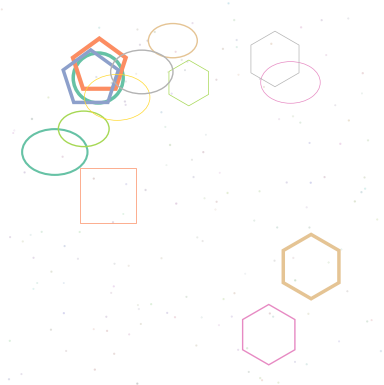[{"shape": "circle", "thickness": 2.5, "radius": 0.32, "center": [0.255, 0.797]}, {"shape": "oval", "thickness": 1.5, "radius": 0.42, "center": [0.142, 0.605]}, {"shape": "square", "thickness": 0.5, "radius": 0.36, "center": [0.281, 0.492]}, {"shape": "pentagon", "thickness": 3, "radius": 0.36, "center": [0.258, 0.828]}, {"shape": "pentagon", "thickness": 2.5, "radius": 0.38, "center": [0.236, 0.795]}, {"shape": "hexagon", "thickness": 1, "radius": 0.39, "center": [0.698, 0.131]}, {"shape": "oval", "thickness": 0.5, "radius": 0.39, "center": [0.754, 0.786]}, {"shape": "hexagon", "thickness": 0.5, "radius": 0.3, "center": [0.49, 0.785]}, {"shape": "oval", "thickness": 1, "radius": 0.33, "center": [0.218, 0.665]}, {"shape": "oval", "thickness": 0.5, "radius": 0.43, "center": [0.304, 0.747]}, {"shape": "oval", "thickness": 1, "radius": 0.32, "center": [0.449, 0.894]}, {"shape": "hexagon", "thickness": 2.5, "radius": 0.42, "center": [0.808, 0.308]}, {"shape": "hexagon", "thickness": 0.5, "radius": 0.36, "center": [0.714, 0.847]}, {"shape": "oval", "thickness": 1, "radius": 0.4, "center": [0.368, 0.813]}]